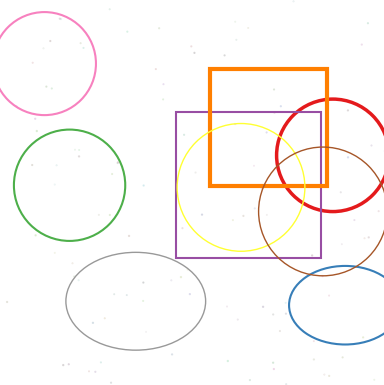[{"shape": "circle", "thickness": 2.5, "radius": 0.73, "center": [0.865, 0.597]}, {"shape": "oval", "thickness": 1.5, "radius": 0.73, "center": [0.897, 0.207]}, {"shape": "circle", "thickness": 1.5, "radius": 0.72, "center": [0.181, 0.519]}, {"shape": "square", "thickness": 1.5, "radius": 0.95, "center": [0.646, 0.52]}, {"shape": "square", "thickness": 3, "radius": 0.76, "center": [0.697, 0.668]}, {"shape": "circle", "thickness": 1, "radius": 0.83, "center": [0.626, 0.513]}, {"shape": "circle", "thickness": 1, "radius": 0.84, "center": [0.839, 0.451]}, {"shape": "circle", "thickness": 1.5, "radius": 0.67, "center": [0.115, 0.835]}, {"shape": "oval", "thickness": 1, "radius": 0.91, "center": [0.353, 0.218]}]